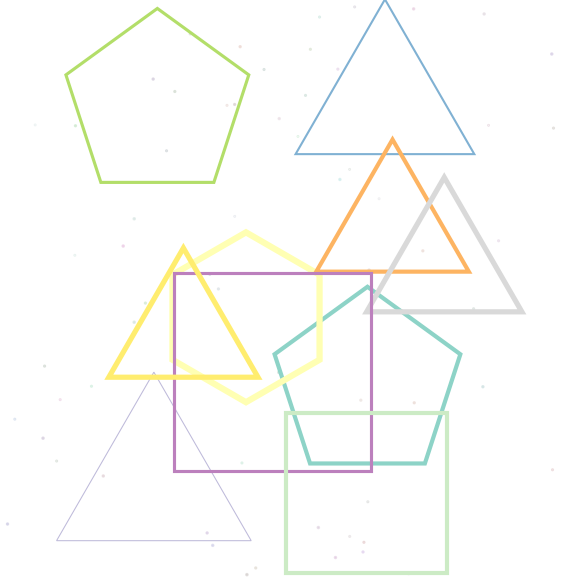[{"shape": "pentagon", "thickness": 2, "radius": 0.85, "center": [0.636, 0.333]}, {"shape": "hexagon", "thickness": 3, "radius": 0.74, "center": [0.426, 0.45]}, {"shape": "triangle", "thickness": 0.5, "radius": 0.97, "center": [0.266, 0.16]}, {"shape": "triangle", "thickness": 1, "radius": 0.89, "center": [0.667, 0.822]}, {"shape": "triangle", "thickness": 2, "radius": 0.76, "center": [0.68, 0.605]}, {"shape": "pentagon", "thickness": 1.5, "radius": 0.83, "center": [0.272, 0.818]}, {"shape": "triangle", "thickness": 2.5, "radius": 0.78, "center": [0.769, 0.537]}, {"shape": "square", "thickness": 1.5, "radius": 0.86, "center": [0.472, 0.355]}, {"shape": "square", "thickness": 2, "radius": 0.7, "center": [0.634, 0.146]}, {"shape": "triangle", "thickness": 2.5, "radius": 0.75, "center": [0.318, 0.421]}]